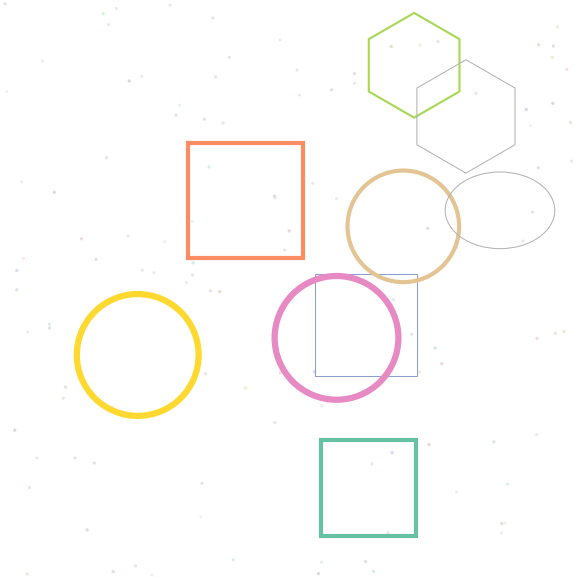[{"shape": "square", "thickness": 2, "radius": 0.41, "center": [0.639, 0.154]}, {"shape": "square", "thickness": 2, "radius": 0.5, "center": [0.425, 0.652]}, {"shape": "square", "thickness": 0.5, "radius": 0.44, "center": [0.633, 0.437]}, {"shape": "circle", "thickness": 3, "radius": 0.54, "center": [0.583, 0.414]}, {"shape": "hexagon", "thickness": 1, "radius": 0.45, "center": [0.717, 0.886]}, {"shape": "circle", "thickness": 3, "radius": 0.53, "center": [0.238, 0.384]}, {"shape": "circle", "thickness": 2, "radius": 0.48, "center": [0.698, 0.607]}, {"shape": "hexagon", "thickness": 0.5, "radius": 0.49, "center": [0.807, 0.798]}, {"shape": "oval", "thickness": 0.5, "radius": 0.47, "center": [0.866, 0.635]}]